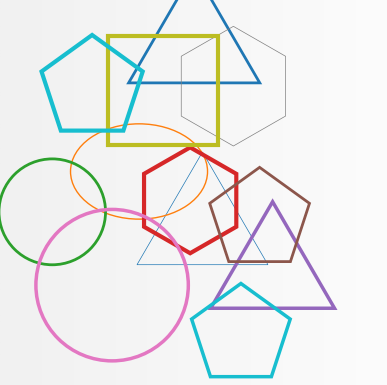[{"shape": "triangle", "thickness": 0.5, "radius": 0.98, "center": [0.522, 0.41]}, {"shape": "triangle", "thickness": 2, "radius": 0.98, "center": [0.501, 0.882]}, {"shape": "oval", "thickness": 1, "radius": 0.88, "center": [0.359, 0.555]}, {"shape": "circle", "thickness": 2, "radius": 0.69, "center": [0.135, 0.45]}, {"shape": "hexagon", "thickness": 3, "radius": 0.69, "center": [0.491, 0.48]}, {"shape": "triangle", "thickness": 2.5, "radius": 0.92, "center": [0.703, 0.292]}, {"shape": "pentagon", "thickness": 2, "radius": 0.68, "center": [0.67, 0.43]}, {"shape": "circle", "thickness": 2.5, "radius": 0.98, "center": [0.289, 0.259]}, {"shape": "hexagon", "thickness": 0.5, "radius": 0.78, "center": [0.602, 0.776]}, {"shape": "square", "thickness": 3, "radius": 0.71, "center": [0.42, 0.766]}, {"shape": "pentagon", "thickness": 3, "radius": 0.69, "center": [0.238, 0.772]}, {"shape": "pentagon", "thickness": 2.5, "radius": 0.67, "center": [0.622, 0.13]}]